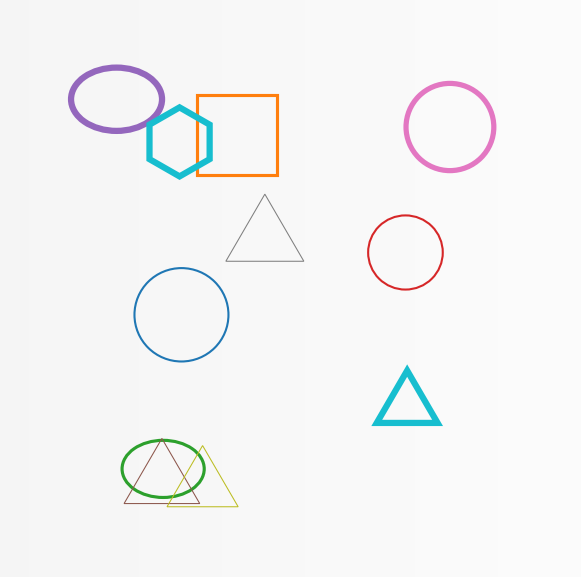[{"shape": "circle", "thickness": 1, "radius": 0.4, "center": [0.312, 0.454]}, {"shape": "square", "thickness": 1.5, "radius": 0.34, "center": [0.408, 0.765]}, {"shape": "oval", "thickness": 1.5, "radius": 0.35, "center": [0.281, 0.187]}, {"shape": "circle", "thickness": 1, "radius": 0.32, "center": [0.698, 0.562]}, {"shape": "oval", "thickness": 3, "radius": 0.39, "center": [0.201, 0.827]}, {"shape": "triangle", "thickness": 0.5, "radius": 0.38, "center": [0.279, 0.165]}, {"shape": "circle", "thickness": 2.5, "radius": 0.38, "center": [0.774, 0.779]}, {"shape": "triangle", "thickness": 0.5, "radius": 0.39, "center": [0.456, 0.585]}, {"shape": "triangle", "thickness": 0.5, "radius": 0.35, "center": [0.349, 0.157]}, {"shape": "hexagon", "thickness": 3, "radius": 0.3, "center": [0.309, 0.753]}, {"shape": "triangle", "thickness": 3, "radius": 0.3, "center": [0.701, 0.297]}]